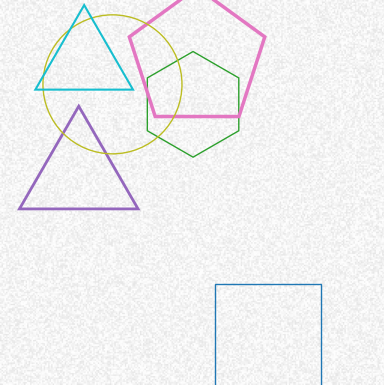[{"shape": "square", "thickness": 1, "radius": 0.69, "center": [0.696, 0.124]}, {"shape": "hexagon", "thickness": 1, "radius": 0.69, "center": [0.501, 0.729]}, {"shape": "triangle", "thickness": 2, "radius": 0.89, "center": [0.205, 0.546]}, {"shape": "pentagon", "thickness": 2.5, "radius": 0.92, "center": [0.512, 0.847]}, {"shape": "circle", "thickness": 1, "radius": 0.9, "center": [0.292, 0.781]}, {"shape": "triangle", "thickness": 1.5, "radius": 0.73, "center": [0.219, 0.84]}]